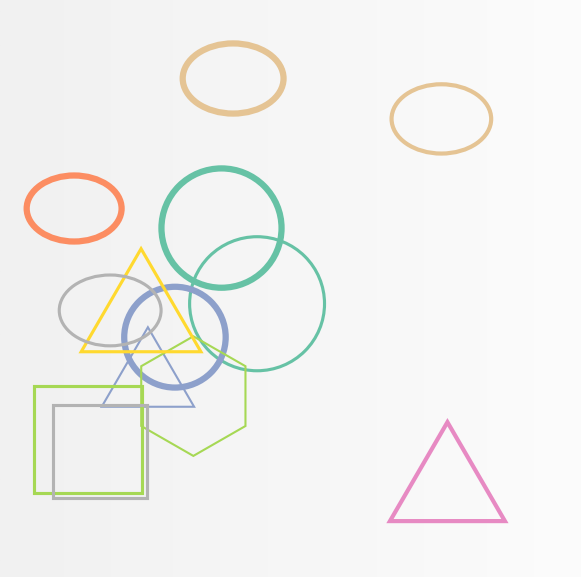[{"shape": "circle", "thickness": 1.5, "radius": 0.58, "center": [0.442, 0.473]}, {"shape": "circle", "thickness": 3, "radius": 0.52, "center": [0.381, 0.604]}, {"shape": "oval", "thickness": 3, "radius": 0.41, "center": [0.128, 0.638]}, {"shape": "circle", "thickness": 3, "radius": 0.44, "center": [0.301, 0.415]}, {"shape": "triangle", "thickness": 1, "radius": 0.46, "center": [0.254, 0.341]}, {"shape": "triangle", "thickness": 2, "radius": 0.57, "center": [0.77, 0.154]}, {"shape": "square", "thickness": 1.5, "radius": 0.46, "center": [0.152, 0.239]}, {"shape": "hexagon", "thickness": 1, "radius": 0.52, "center": [0.333, 0.313]}, {"shape": "triangle", "thickness": 1.5, "radius": 0.59, "center": [0.243, 0.45]}, {"shape": "oval", "thickness": 3, "radius": 0.43, "center": [0.401, 0.863]}, {"shape": "oval", "thickness": 2, "radius": 0.43, "center": [0.759, 0.793]}, {"shape": "oval", "thickness": 1.5, "radius": 0.44, "center": [0.19, 0.462]}, {"shape": "square", "thickness": 1.5, "radius": 0.4, "center": [0.172, 0.217]}]